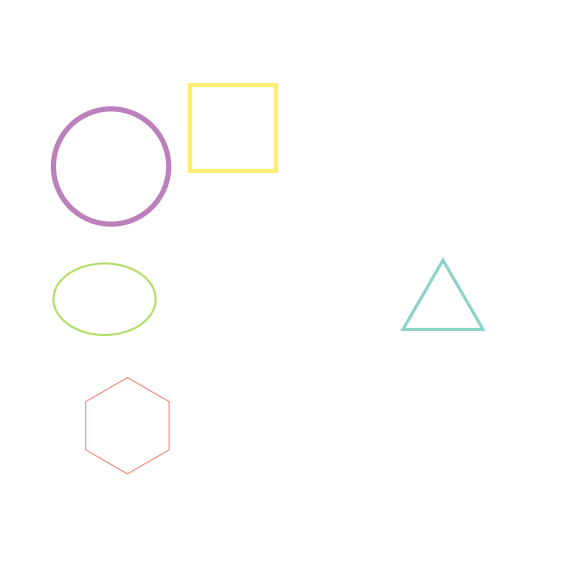[{"shape": "triangle", "thickness": 1.5, "radius": 0.4, "center": [0.767, 0.469]}, {"shape": "hexagon", "thickness": 0.5, "radius": 0.42, "center": [0.221, 0.262]}, {"shape": "oval", "thickness": 1, "radius": 0.44, "center": [0.181, 0.481]}, {"shape": "circle", "thickness": 2.5, "radius": 0.5, "center": [0.192, 0.711]}, {"shape": "square", "thickness": 2, "radius": 0.37, "center": [0.403, 0.777]}]